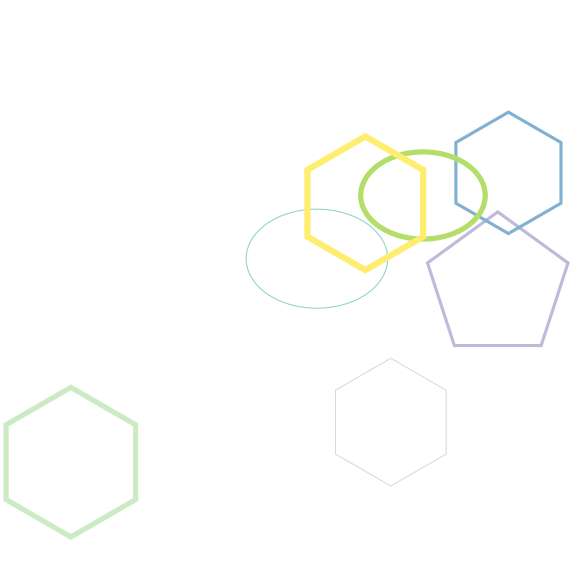[{"shape": "oval", "thickness": 0.5, "radius": 0.61, "center": [0.549, 0.551]}, {"shape": "pentagon", "thickness": 1.5, "radius": 0.64, "center": [0.862, 0.504]}, {"shape": "hexagon", "thickness": 1.5, "radius": 0.53, "center": [0.88, 0.7]}, {"shape": "oval", "thickness": 2.5, "radius": 0.54, "center": [0.732, 0.661]}, {"shape": "hexagon", "thickness": 0.5, "radius": 0.55, "center": [0.677, 0.268]}, {"shape": "hexagon", "thickness": 2.5, "radius": 0.65, "center": [0.123, 0.199]}, {"shape": "hexagon", "thickness": 3, "radius": 0.58, "center": [0.633, 0.647]}]